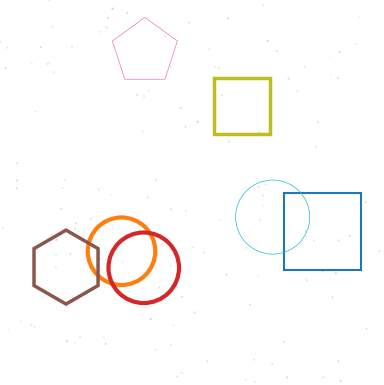[{"shape": "square", "thickness": 1.5, "radius": 0.5, "center": [0.837, 0.398]}, {"shape": "circle", "thickness": 3, "radius": 0.44, "center": [0.316, 0.347]}, {"shape": "circle", "thickness": 3, "radius": 0.46, "center": [0.373, 0.304]}, {"shape": "hexagon", "thickness": 2.5, "radius": 0.48, "center": [0.172, 0.306]}, {"shape": "pentagon", "thickness": 0.5, "radius": 0.44, "center": [0.376, 0.866]}, {"shape": "square", "thickness": 2.5, "radius": 0.36, "center": [0.629, 0.724]}, {"shape": "circle", "thickness": 0.5, "radius": 0.48, "center": [0.708, 0.436]}]